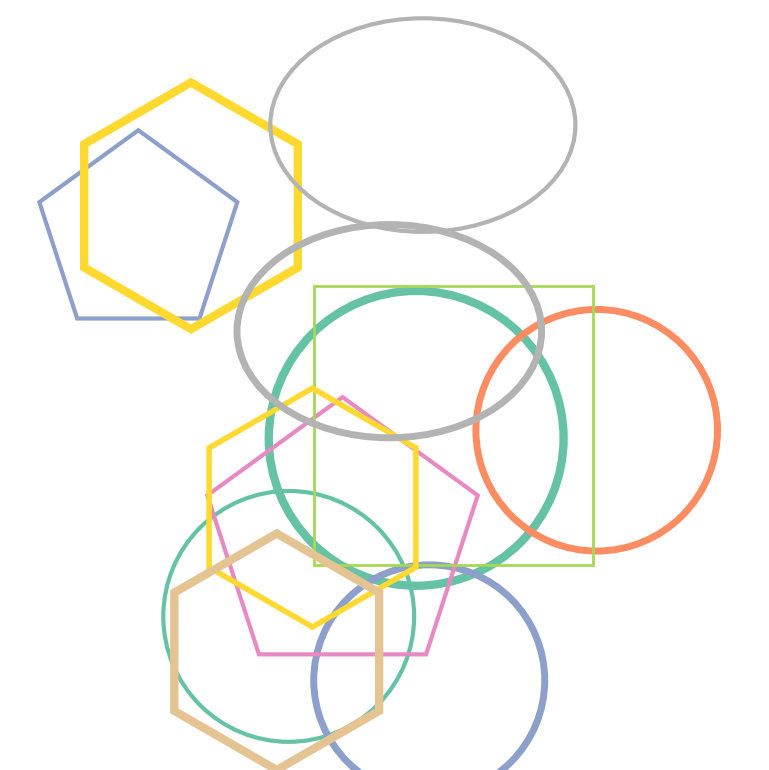[{"shape": "circle", "thickness": 3, "radius": 0.96, "center": [0.54, 0.431]}, {"shape": "circle", "thickness": 1.5, "radius": 0.81, "center": [0.375, 0.199]}, {"shape": "circle", "thickness": 2.5, "radius": 0.78, "center": [0.775, 0.441]}, {"shape": "circle", "thickness": 2.5, "radius": 0.75, "center": [0.557, 0.116]}, {"shape": "pentagon", "thickness": 1.5, "radius": 0.68, "center": [0.18, 0.696]}, {"shape": "pentagon", "thickness": 1.5, "radius": 0.92, "center": [0.445, 0.3]}, {"shape": "square", "thickness": 1, "radius": 0.91, "center": [0.589, 0.447]}, {"shape": "hexagon", "thickness": 2, "radius": 0.78, "center": [0.406, 0.341]}, {"shape": "hexagon", "thickness": 3, "radius": 0.8, "center": [0.248, 0.733]}, {"shape": "hexagon", "thickness": 3, "radius": 0.77, "center": [0.359, 0.154]}, {"shape": "oval", "thickness": 2.5, "radius": 0.99, "center": [0.506, 0.57]}, {"shape": "oval", "thickness": 1.5, "radius": 0.99, "center": [0.549, 0.838]}]